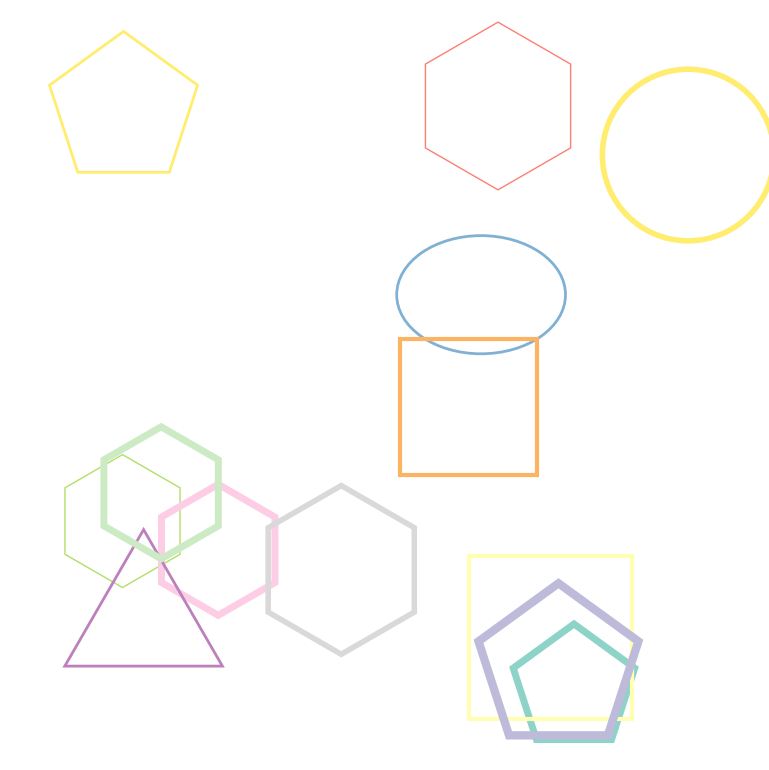[{"shape": "pentagon", "thickness": 2.5, "radius": 0.41, "center": [0.745, 0.107]}, {"shape": "square", "thickness": 1.5, "radius": 0.53, "center": [0.715, 0.172]}, {"shape": "pentagon", "thickness": 3, "radius": 0.55, "center": [0.725, 0.133]}, {"shape": "hexagon", "thickness": 0.5, "radius": 0.54, "center": [0.647, 0.862]}, {"shape": "oval", "thickness": 1, "radius": 0.55, "center": [0.625, 0.617]}, {"shape": "square", "thickness": 1.5, "radius": 0.44, "center": [0.608, 0.471]}, {"shape": "hexagon", "thickness": 0.5, "radius": 0.43, "center": [0.159, 0.323]}, {"shape": "hexagon", "thickness": 2.5, "radius": 0.43, "center": [0.283, 0.286]}, {"shape": "hexagon", "thickness": 2, "radius": 0.55, "center": [0.443, 0.26]}, {"shape": "triangle", "thickness": 1, "radius": 0.59, "center": [0.187, 0.194]}, {"shape": "hexagon", "thickness": 2.5, "radius": 0.43, "center": [0.209, 0.36]}, {"shape": "circle", "thickness": 2, "radius": 0.56, "center": [0.894, 0.799]}, {"shape": "pentagon", "thickness": 1, "radius": 0.51, "center": [0.16, 0.858]}]